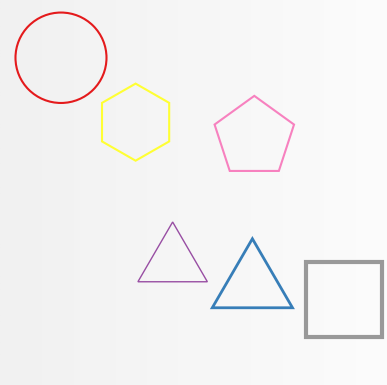[{"shape": "circle", "thickness": 1.5, "radius": 0.59, "center": [0.157, 0.85]}, {"shape": "triangle", "thickness": 2, "radius": 0.6, "center": [0.651, 0.26]}, {"shape": "triangle", "thickness": 1, "radius": 0.52, "center": [0.446, 0.32]}, {"shape": "hexagon", "thickness": 1.5, "radius": 0.5, "center": [0.35, 0.683]}, {"shape": "pentagon", "thickness": 1.5, "radius": 0.54, "center": [0.656, 0.643]}, {"shape": "square", "thickness": 3, "radius": 0.49, "center": [0.887, 0.222]}]